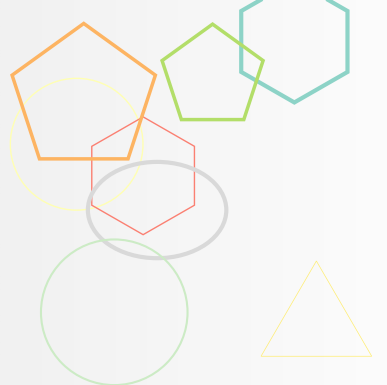[{"shape": "hexagon", "thickness": 3, "radius": 0.79, "center": [0.76, 0.892]}, {"shape": "circle", "thickness": 1, "radius": 0.86, "center": [0.198, 0.625]}, {"shape": "hexagon", "thickness": 1, "radius": 0.76, "center": [0.369, 0.543]}, {"shape": "pentagon", "thickness": 2.5, "radius": 0.97, "center": [0.216, 0.745]}, {"shape": "pentagon", "thickness": 2.5, "radius": 0.69, "center": [0.549, 0.8]}, {"shape": "oval", "thickness": 3, "radius": 0.89, "center": [0.405, 0.454]}, {"shape": "circle", "thickness": 1.5, "radius": 0.95, "center": [0.295, 0.189]}, {"shape": "triangle", "thickness": 0.5, "radius": 0.82, "center": [0.816, 0.157]}]